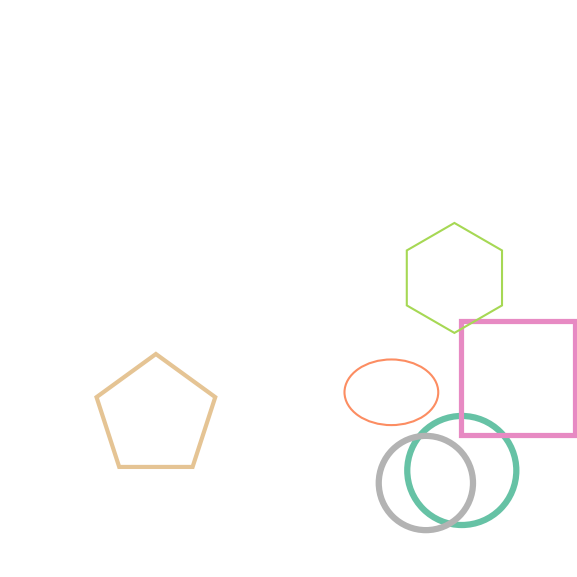[{"shape": "circle", "thickness": 3, "radius": 0.47, "center": [0.8, 0.184]}, {"shape": "oval", "thickness": 1, "radius": 0.41, "center": [0.678, 0.32]}, {"shape": "square", "thickness": 2.5, "radius": 0.49, "center": [0.897, 0.344]}, {"shape": "hexagon", "thickness": 1, "radius": 0.48, "center": [0.787, 0.518]}, {"shape": "pentagon", "thickness": 2, "radius": 0.54, "center": [0.27, 0.278]}, {"shape": "circle", "thickness": 3, "radius": 0.41, "center": [0.737, 0.163]}]